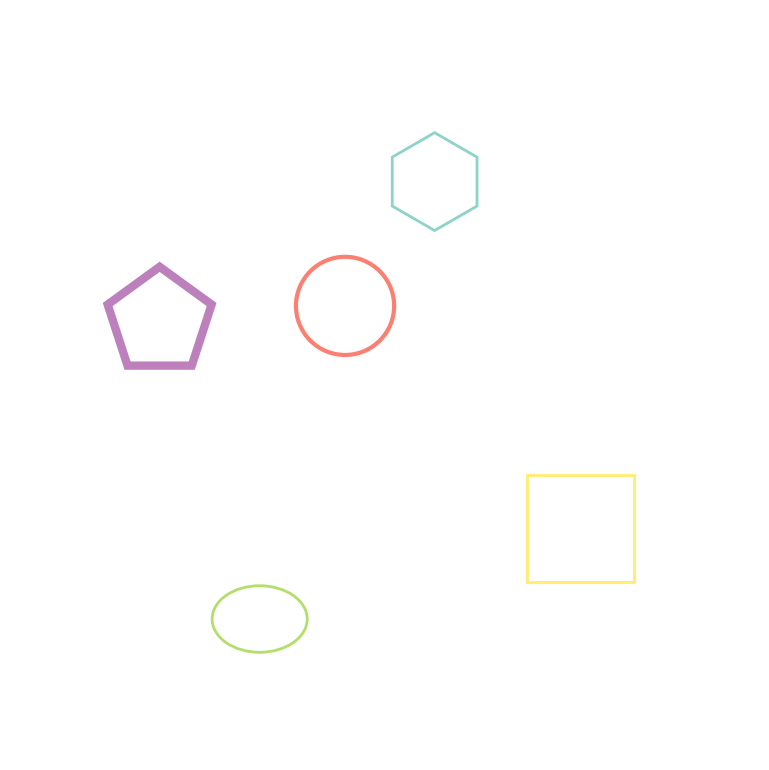[{"shape": "hexagon", "thickness": 1, "radius": 0.32, "center": [0.564, 0.764]}, {"shape": "circle", "thickness": 1.5, "radius": 0.32, "center": [0.448, 0.603]}, {"shape": "oval", "thickness": 1, "radius": 0.31, "center": [0.337, 0.196]}, {"shape": "pentagon", "thickness": 3, "radius": 0.35, "center": [0.207, 0.583]}, {"shape": "square", "thickness": 1, "radius": 0.35, "center": [0.755, 0.313]}]